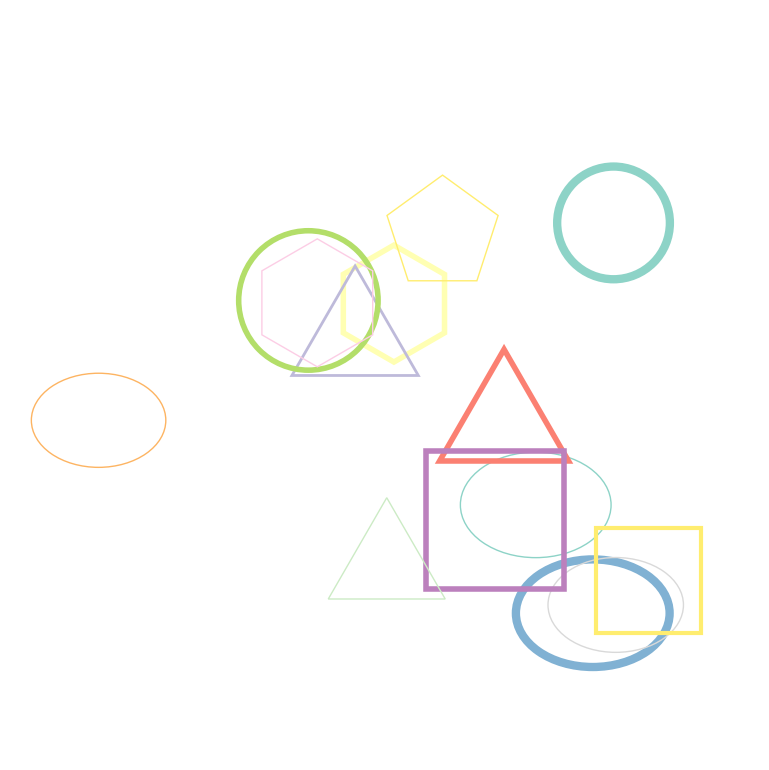[{"shape": "circle", "thickness": 3, "radius": 0.37, "center": [0.797, 0.711]}, {"shape": "oval", "thickness": 0.5, "radius": 0.49, "center": [0.696, 0.344]}, {"shape": "hexagon", "thickness": 2, "radius": 0.38, "center": [0.512, 0.606]}, {"shape": "triangle", "thickness": 1, "radius": 0.47, "center": [0.461, 0.56]}, {"shape": "triangle", "thickness": 2, "radius": 0.48, "center": [0.655, 0.45]}, {"shape": "oval", "thickness": 3, "radius": 0.5, "center": [0.77, 0.204]}, {"shape": "oval", "thickness": 0.5, "radius": 0.44, "center": [0.128, 0.454]}, {"shape": "circle", "thickness": 2, "radius": 0.45, "center": [0.401, 0.61]}, {"shape": "hexagon", "thickness": 0.5, "radius": 0.42, "center": [0.412, 0.607]}, {"shape": "oval", "thickness": 0.5, "radius": 0.44, "center": [0.8, 0.214]}, {"shape": "square", "thickness": 2, "radius": 0.45, "center": [0.643, 0.324]}, {"shape": "triangle", "thickness": 0.5, "radius": 0.44, "center": [0.502, 0.266]}, {"shape": "square", "thickness": 1.5, "radius": 0.34, "center": [0.842, 0.246]}, {"shape": "pentagon", "thickness": 0.5, "radius": 0.38, "center": [0.575, 0.697]}]